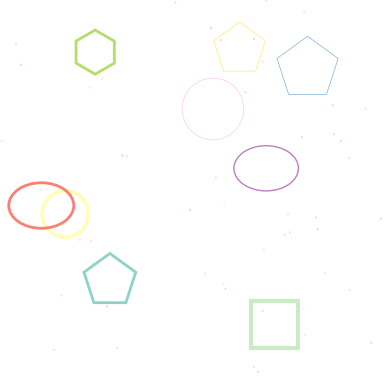[{"shape": "pentagon", "thickness": 2, "radius": 0.35, "center": [0.285, 0.271]}, {"shape": "circle", "thickness": 2.5, "radius": 0.3, "center": [0.169, 0.444]}, {"shape": "oval", "thickness": 2, "radius": 0.42, "center": [0.107, 0.466]}, {"shape": "pentagon", "thickness": 0.5, "radius": 0.42, "center": [0.799, 0.822]}, {"shape": "hexagon", "thickness": 2, "radius": 0.29, "center": [0.247, 0.865]}, {"shape": "circle", "thickness": 0.5, "radius": 0.4, "center": [0.553, 0.717]}, {"shape": "oval", "thickness": 1, "radius": 0.42, "center": [0.691, 0.563]}, {"shape": "square", "thickness": 3, "radius": 0.3, "center": [0.712, 0.158]}, {"shape": "pentagon", "thickness": 0.5, "radius": 0.35, "center": [0.622, 0.872]}]